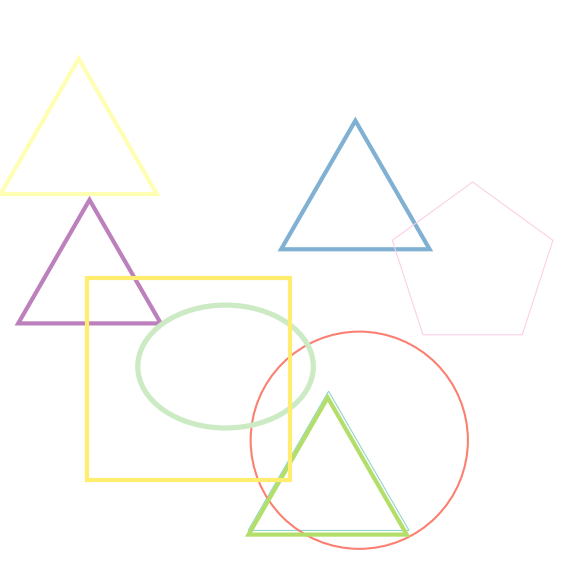[{"shape": "triangle", "thickness": 0.5, "radius": 0.8, "center": [0.569, 0.161]}, {"shape": "triangle", "thickness": 2, "radius": 0.78, "center": [0.136, 0.741]}, {"shape": "circle", "thickness": 1, "radius": 0.94, "center": [0.622, 0.237]}, {"shape": "triangle", "thickness": 2, "radius": 0.74, "center": [0.615, 0.642]}, {"shape": "triangle", "thickness": 2, "radius": 0.79, "center": [0.567, 0.152]}, {"shape": "pentagon", "thickness": 0.5, "radius": 0.73, "center": [0.818, 0.538]}, {"shape": "triangle", "thickness": 2, "radius": 0.71, "center": [0.155, 0.51]}, {"shape": "oval", "thickness": 2.5, "radius": 0.76, "center": [0.391, 0.364]}, {"shape": "square", "thickness": 2, "radius": 0.87, "center": [0.326, 0.343]}]